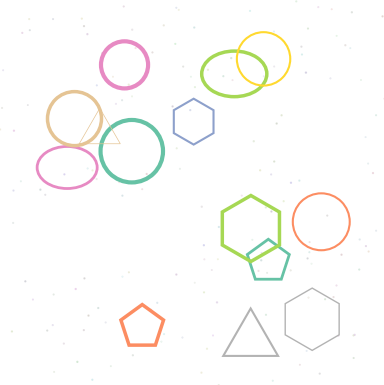[{"shape": "pentagon", "thickness": 2, "radius": 0.29, "center": [0.697, 0.321]}, {"shape": "circle", "thickness": 3, "radius": 0.41, "center": [0.342, 0.607]}, {"shape": "circle", "thickness": 1.5, "radius": 0.37, "center": [0.834, 0.424]}, {"shape": "pentagon", "thickness": 2.5, "radius": 0.29, "center": [0.369, 0.151]}, {"shape": "hexagon", "thickness": 1.5, "radius": 0.3, "center": [0.503, 0.684]}, {"shape": "oval", "thickness": 2, "radius": 0.39, "center": [0.174, 0.565]}, {"shape": "circle", "thickness": 3, "radius": 0.31, "center": [0.323, 0.832]}, {"shape": "hexagon", "thickness": 2.5, "radius": 0.43, "center": [0.652, 0.406]}, {"shape": "oval", "thickness": 2.5, "radius": 0.42, "center": [0.608, 0.808]}, {"shape": "circle", "thickness": 1.5, "radius": 0.35, "center": [0.685, 0.847]}, {"shape": "circle", "thickness": 2.5, "radius": 0.35, "center": [0.193, 0.692]}, {"shape": "triangle", "thickness": 0.5, "radius": 0.31, "center": [0.259, 0.657]}, {"shape": "hexagon", "thickness": 1, "radius": 0.4, "center": [0.811, 0.171]}, {"shape": "triangle", "thickness": 1.5, "radius": 0.41, "center": [0.651, 0.117]}]